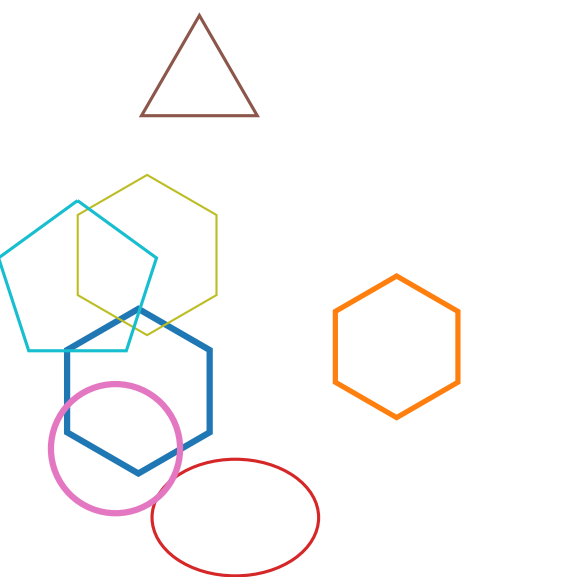[{"shape": "hexagon", "thickness": 3, "radius": 0.71, "center": [0.24, 0.322]}, {"shape": "hexagon", "thickness": 2.5, "radius": 0.61, "center": [0.687, 0.399]}, {"shape": "oval", "thickness": 1.5, "radius": 0.72, "center": [0.408, 0.103]}, {"shape": "triangle", "thickness": 1.5, "radius": 0.58, "center": [0.345, 0.857]}, {"shape": "circle", "thickness": 3, "radius": 0.56, "center": [0.2, 0.222]}, {"shape": "hexagon", "thickness": 1, "radius": 0.69, "center": [0.255, 0.558]}, {"shape": "pentagon", "thickness": 1.5, "radius": 0.72, "center": [0.134, 0.508]}]